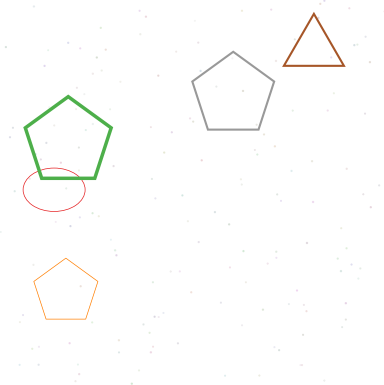[{"shape": "oval", "thickness": 0.5, "radius": 0.4, "center": [0.141, 0.507]}, {"shape": "pentagon", "thickness": 2.5, "radius": 0.59, "center": [0.177, 0.632]}, {"shape": "pentagon", "thickness": 0.5, "radius": 0.44, "center": [0.171, 0.242]}, {"shape": "triangle", "thickness": 1.5, "radius": 0.45, "center": [0.815, 0.874]}, {"shape": "pentagon", "thickness": 1.5, "radius": 0.56, "center": [0.606, 0.754]}]